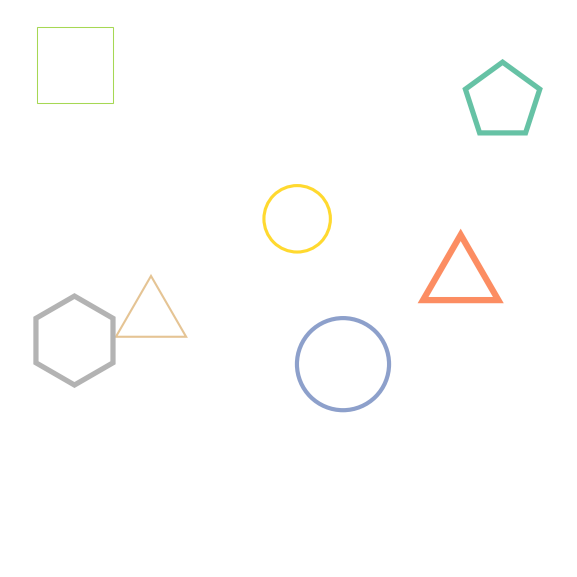[{"shape": "pentagon", "thickness": 2.5, "radius": 0.34, "center": [0.87, 0.824]}, {"shape": "triangle", "thickness": 3, "radius": 0.38, "center": [0.798, 0.517]}, {"shape": "circle", "thickness": 2, "radius": 0.4, "center": [0.594, 0.369]}, {"shape": "square", "thickness": 0.5, "radius": 0.33, "center": [0.13, 0.887]}, {"shape": "circle", "thickness": 1.5, "radius": 0.29, "center": [0.515, 0.62]}, {"shape": "triangle", "thickness": 1, "radius": 0.35, "center": [0.261, 0.451]}, {"shape": "hexagon", "thickness": 2.5, "radius": 0.39, "center": [0.129, 0.409]}]